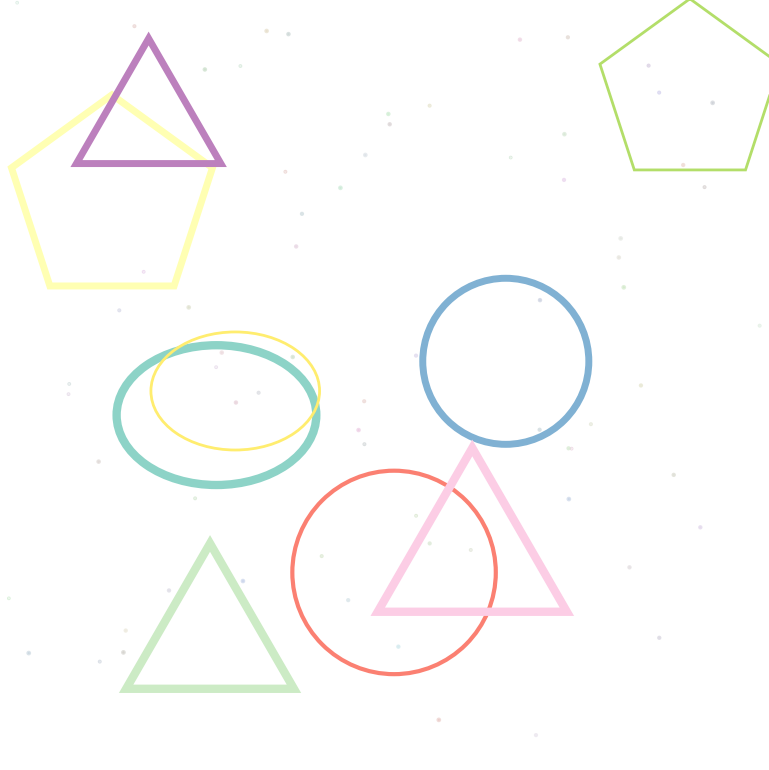[{"shape": "oval", "thickness": 3, "radius": 0.65, "center": [0.281, 0.461]}, {"shape": "pentagon", "thickness": 2.5, "radius": 0.69, "center": [0.145, 0.74]}, {"shape": "circle", "thickness": 1.5, "radius": 0.66, "center": [0.512, 0.257]}, {"shape": "circle", "thickness": 2.5, "radius": 0.54, "center": [0.657, 0.531]}, {"shape": "pentagon", "thickness": 1, "radius": 0.61, "center": [0.896, 0.879]}, {"shape": "triangle", "thickness": 3, "radius": 0.71, "center": [0.613, 0.276]}, {"shape": "triangle", "thickness": 2.5, "radius": 0.54, "center": [0.193, 0.842]}, {"shape": "triangle", "thickness": 3, "radius": 0.63, "center": [0.273, 0.168]}, {"shape": "oval", "thickness": 1, "radius": 0.55, "center": [0.306, 0.492]}]